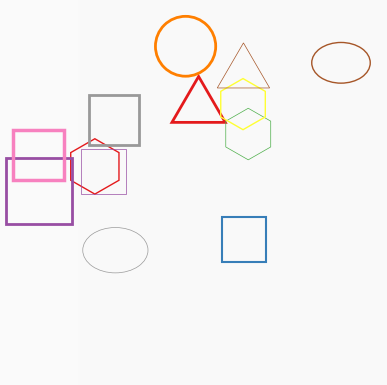[{"shape": "hexagon", "thickness": 1, "radius": 0.36, "center": [0.245, 0.568]}, {"shape": "triangle", "thickness": 2, "radius": 0.4, "center": [0.513, 0.722]}, {"shape": "square", "thickness": 1.5, "radius": 0.29, "center": [0.63, 0.378]}, {"shape": "hexagon", "thickness": 0.5, "radius": 0.33, "center": [0.641, 0.652]}, {"shape": "square", "thickness": 0.5, "radius": 0.29, "center": [0.267, 0.555]}, {"shape": "square", "thickness": 2, "radius": 0.43, "center": [0.101, 0.505]}, {"shape": "circle", "thickness": 2, "radius": 0.39, "center": [0.479, 0.88]}, {"shape": "hexagon", "thickness": 1, "radius": 0.33, "center": [0.627, 0.73]}, {"shape": "oval", "thickness": 1, "radius": 0.38, "center": [0.88, 0.837]}, {"shape": "triangle", "thickness": 0.5, "radius": 0.39, "center": [0.628, 0.811]}, {"shape": "square", "thickness": 2.5, "radius": 0.33, "center": [0.1, 0.598]}, {"shape": "square", "thickness": 2, "radius": 0.33, "center": [0.294, 0.689]}, {"shape": "oval", "thickness": 0.5, "radius": 0.42, "center": [0.298, 0.35]}]